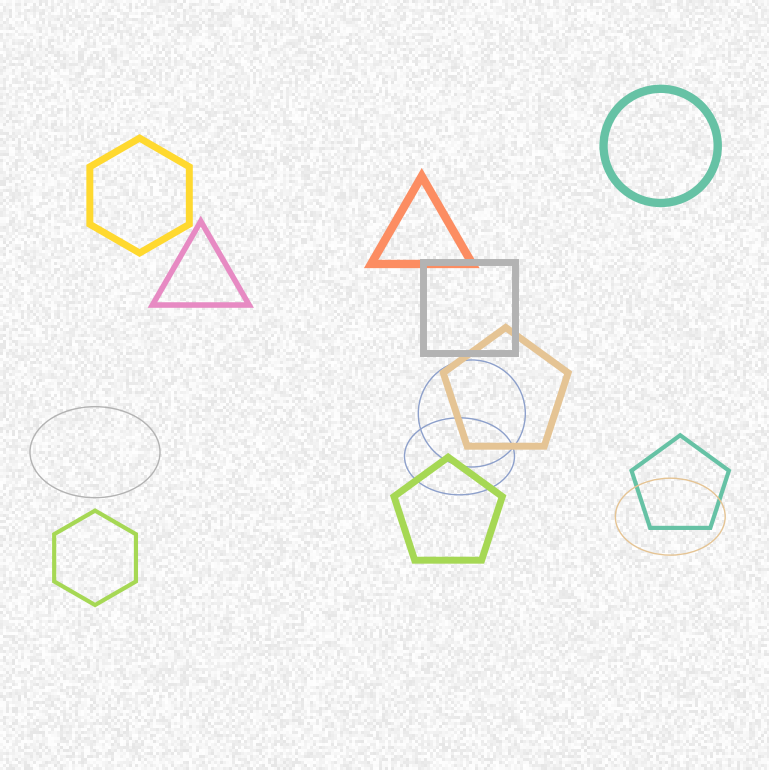[{"shape": "circle", "thickness": 3, "radius": 0.37, "center": [0.858, 0.811]}, {"shape": "pentagon", "thickness": 1.5, "radius": 0.33, "center": [0.883, 0.368]}, {"shape": "triangle", "thickness": 3, "radius": 0.38, "center": [0.548, 0.695]}, {"shape": "circle", "thickness": 0.5, "radius": 0.35, "center": [0.613, 0.463]}, {"shape": "oval", "thickness": 0.5, "radius": 0.36, "center": [0.597, 0.407]}, {"shape": "triangle", "thickness": 2, "radius": 0.36, "center": [0.261, 0.64]}, {"shape": "pentagon", "thickness": 2.5, "radius": 0.37, "center": [0.582, 0.332]}, {"shape": "hexagon", "thickness": 1.5, "radius": 0.31, "center": [0.123, 0.276]}, {"shape": "hexagon", "thickness": 2.5, "radius": 0.37, "center": [0.181, 0.746]}, {"shape": "oval", "thickness": 0.5, "radius": 0.36, "center": [0.87, 0.329]}, {"shape": "pentagon", "thickness": 2.5, "radius": 0.43, "center": [0.657, 0.489]}, {"shape": "oval", "thickness": 0.5, "radius": 0.42, "center": [0.123, 0.413]}, {"shape": "square", "thickness": 2.5, "radius": 0.3, "center": [0.609, 0.601]}]